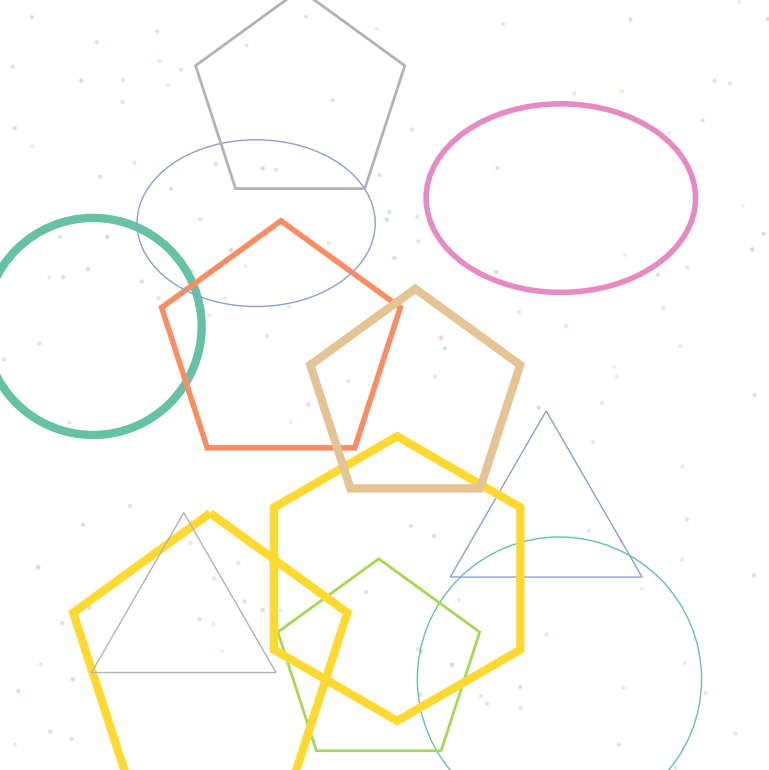[{"shape": "circle", "thickness": 0.5, "radius": 0.92, "center": [0.727, 0.118]}, {"shape": "circle", "thickness": 3, "radius": 0.7, "center": [0.121, 0.576]}, {"shape": "pentagon", "thickness": 2, "radius": 0.81, "center": [0.365, 0.55]}, {"shape": "oval", "thickness": 0.5, "radius": 0.77, "center": [0.333, 0.71]}, {"shape": "triangle", "thickness": 0.5, "radius": 0.72, "center": [0.709, 0.323]}, {"shape": "oval", "thickness": 2, "radius": 0.87, "center": [0.728, 0.743]}, {"shape": "pentagon", "thickness": 1, "radius": 0.69, "center": [0.492, 0.137]}, {"shape": "hexagon", "thickness": 3, "radius": 0.92, "center": [0.516, 0.249]}, {"shape": "pentagon", "thickness": 3, "radius": 0.94, "center": [0.273, 0.146]}, {"shape": "pentagon", "thickness": 3, "radius": 0.72, "center": [0.539, 0.482]}, {"shape": "pentagon", "thickness": 1, "radius": 0.71, "center": [0.39, 0.871]}, {"shape": "triangle", "thickness": 0.5, "radius": 0.69, "center": [0.239, 0.196]}]